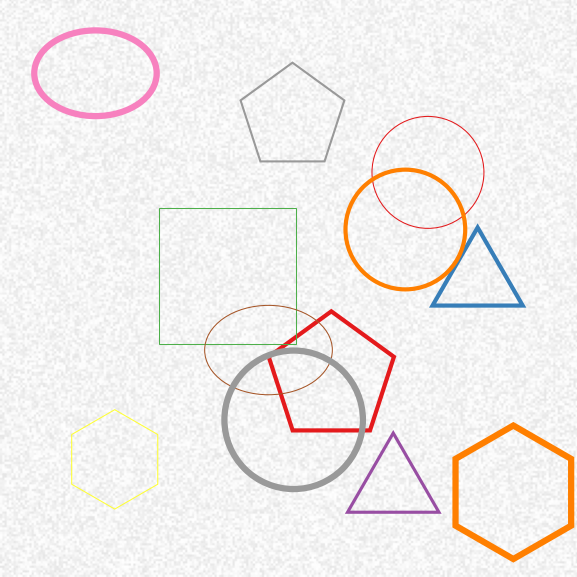[{"shape": "pentagon", "thickness": 2, "radius": 0.57, "center": [0.574, 0.346]}, {"shape": "circle", "thickness": 0.5, "radius": 0.48, "center": [0.741, 0.701]}, {"shape": "triangle", "thickness": 2, "radius": 0.45, "center": [0.827, 0.515]}, {"shape": "square", "thickness": 0.5, "radius": 0.59, "center": [0.394, 0.522]}, {"shape": "triangle", "thickness": 1.5, "radius": 0.46, "center": [0.681, 0.158]}, {"shape": "hexagon", "thickness": 3, "radius": 0.58, "center": [0.889, 0.147]}, {"shape": "circle", "thickness": 2, "radius": 0.52, "center": [0.702, 0.602]}, {"shape": "hexagon", "thickness": 0.5, "radius": 0.43, "center": [0.199, 0.204]}, {"shape": "oval", "thickness": 0.5, "radius": 0.55, "center": [0.465, 0.393]}, {"shape": "oval", "thickness": 3, "radius": 0.53, "center": [0.165, 0.872]}, {"shape": "circle", "thickness": 3, "radius": 0.6, "center": [0.509, 0.272]}, {"shape": "pentagon", "thickness": 1, "radius": 0.47, "center": [0.506, 0.796]}]